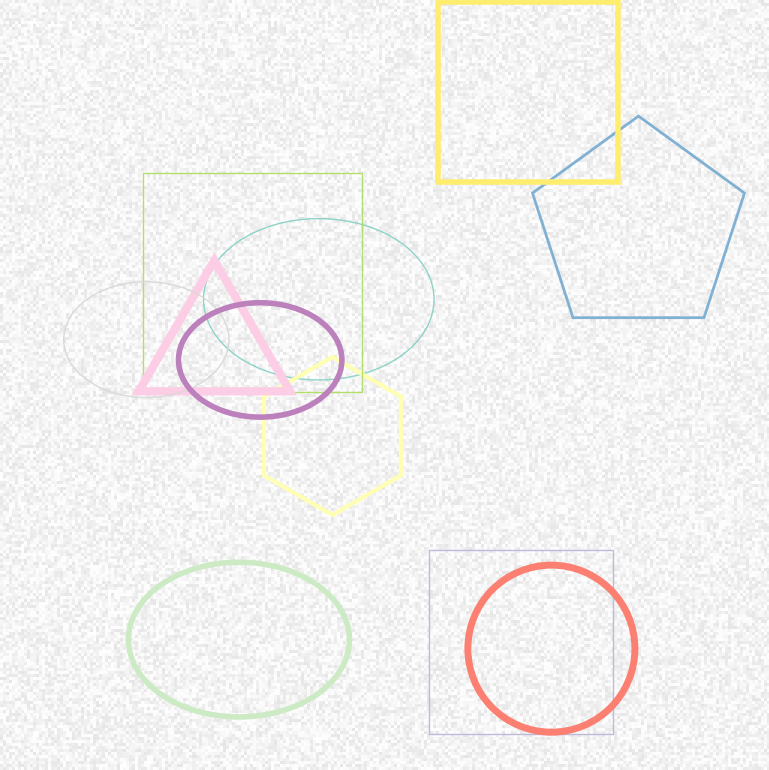[{"shape": "oval", "thickness": 0.5, "radius": 0.75, "center": [0.414, 0.611]}, {"shape": "hexagon", "thickness": 1.5, "radius": 0.51, "center": [0.432, 0.434]}, {"shape": "square", "thickness": 0.5, "radius": 0.6, "center": [0.676, 0.166]}, {"shape": "circle", "thickness": 2.5, "radius": 0.54, "center": [0.716, 0.158]}, {"shape": "pentagon", "thickness": 1, "radius": 0.72, "center": [0.829, 0.705]}, {"shape": "square", "thickness": 0.5, "radius": 0.71, "center": [0.328, 0.633]}, {"shape": "triangle", "thickness": 3, "radius": 0.57, "center": [0.278, 0.549]}, {"shape": "oval", "thickness": 0.5, "radius": 0.54, "center": [0.19, 0.559]}, {"shape": "oval", "thickness": 2, "radius": 0.53, "center": [0.338, 0.533]}, {"shape": "oval", "thickness": 2, "radius": 0.72, "center": [0.31, 0.169]}, {"shape": "square", "thickness": 2, "radius": 0.58, "center": [0.686, 0.881]}]